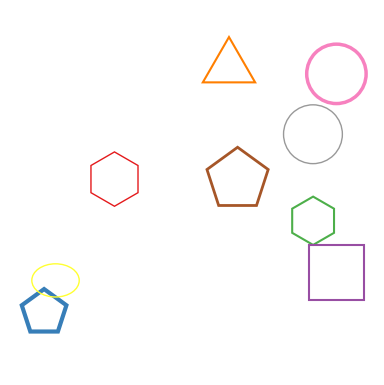[{"shape": "hexagon", "thickness": 1, "radius": 0.35, "center": [0.297, 0.535]}, {"shape": "pentagon", "thickness": 3, "radius": 0.3, "center": [0.115, 0.188]}, {"shape": "hexagon", "thickness": 1.5, "radius": 0.31, "center": [0.813, 0.427]}, {"shape": "square", "thickness": 1.5, "radius": 0.36, "center": [0.874, 0.291]}, {"shape": "triangle", "thickness": 1.5, "radius": 0.39, "center": [0.595, 0.825]}, {"shape": "oval", "thickness": 1, "radius": 0.31, "center": [0.144, 0.272]}, {"shape": "pentagon", "thickness": 2, "radius": 0.42, "center": [0.617, 0.534]}, {"shape": "circle", "thickness": 2.5, "radius": 0.39, "center": [0.874, 0.808]}, {"shape": "circle", "thickness": 1, "radius": 0.38, "center": [0.813, 0.651]}]